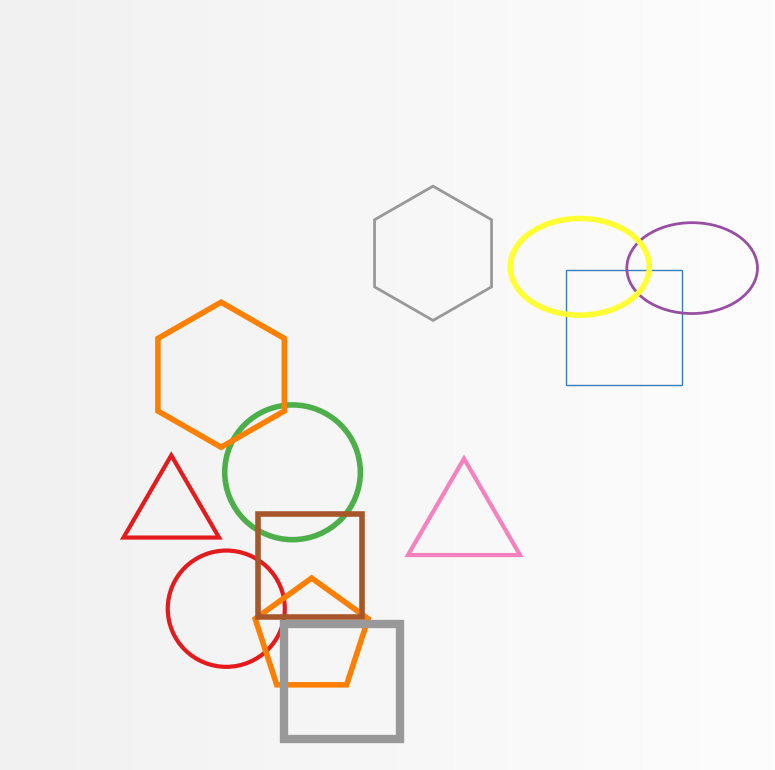[{"shape": "circle", "thickness": 1.5, "radius": 0.38, "center": [0.292, 0.209]}, {"shape": "triangle", "thickness": 1.5, "radius": 0.36, "center": [0.221, 0.337]}, {"shape": "square", "thickness": 0.5, "radius": 0.37, "center": [0.805, 0.575]}, {"shape": "circle", "thickness": 2, "radius": 0.44, "center": [0.377, 0.387]}, {"shape": "oval", "thickness": 1, "radius": 0.42, "center": [0.893, 0.652]}, {"shape": "pentagon", "thickness": 2, "radius": 0.38, "center": [0.402, 0.173]}, {"shape": "hexagon", "thickness": 2, "radius": 0.47, "center": [0.285, 0.513]}, {"shape": "oval", "thickness": 2, "radius": 0.45, "center": [0.748, 0.653]}, {"shape": "square", "thickness": 2, "radius": 0.34, "center": [0.4, 0.266]}, {"shape": "triangle", "thickness": 1.5, "radius": 0.42, "center": [0.599, 0.321]}, {"shape": "square", "thickness": 3, "radius": 0.37, "center": [0.441, 0.115]}, {"shape": "hexagon", "thickness": 1, "radius": 0.44, "center": [0.559, 0.671]}]